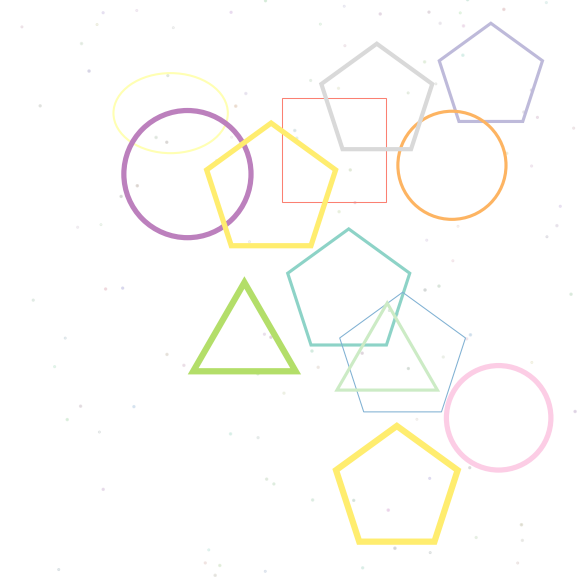[{"shape": "pentagon", "thickness": 1.5, "radius": 0.56, "center": [0.604, 0.492]}, {"shape": "oval", "thickness": 1, "radius": 0.5, "center": [0.295, 0.803]}, {"shape": "pentagon", "thickness": 1.5, "radius": 0.47, "center": [0.85, 0.865]}, {"shape": "square", "thickness": 0.5, "radius": 0.45, "center": [0.579, 0.74]}, {"shape": "pentagon", "thickness": 0.5, "radius": 0.57, "center": [0.697, 0.379]}, {"shape": "circle", "thickness": 1.5, "radius": 0.47, "center": [0.783, 0.713]}, {"shape": "triangle", "thickness": 3, "radius": 0.51, "center": [0.423, 0.407]}, {"shape": "circle", "thickness": 2.5, "radius": 0.45, "center": [0.863, 0.276]}, {"shape": "pentagon", "thickness": 2, "radius": 0.5, "center": [0.652, 0.822]}, {"shape": "circle", "thickness": 2.5, "radius": 0.55, "center": [0.325, 0.698]}, {"shape": "triangle", "thickness": 1.5, "radius": 0.5, "center": [0.67, 0.374]}, {"shape": "pentagon", "thickness": 3, "radius": 0.55, "center": [0.687, 0.151]}, {"shape": "pentagon", "thickness": 2.5, "radius": 0.59, "center": [0.469, 0.669]}]